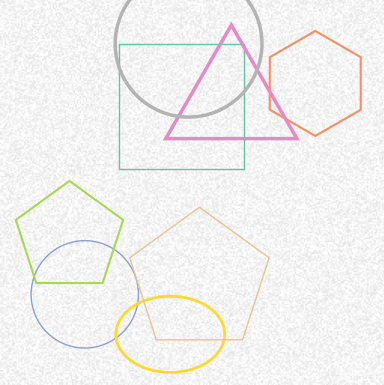[{"shape": "square", "thickness": 1, "radius": 0.81, "center": [0.472, 0.723]}, {"shape": "hexagon", "thickness": 1.5, "radius": 0.68, "center": [0.819, 0.783]}, {"shape": "circle", "thickness": 1, "radius": 0.7, "center": [0.22, 0.235]}, {"shape": "triangle", "thickness": 2.5, "radius": 0.98, "center": [0.601, 0.738]}, {"shape": "pentagon", "thickness": 1.5, "radius": 0.73, "center": [0.18, 0.383]}, {"shape": "oval", "thickness": 2, "radius": 0.71, "center": [0.442, 0.132]}, {"shape": "pentagon", "thickness": 1, "radius": 0.95, "center": [0.518, 0.271]}, {"shape": "circle", "thickness": 2.5, "radius": 0.95, "center": [0.49, 0.886]}]